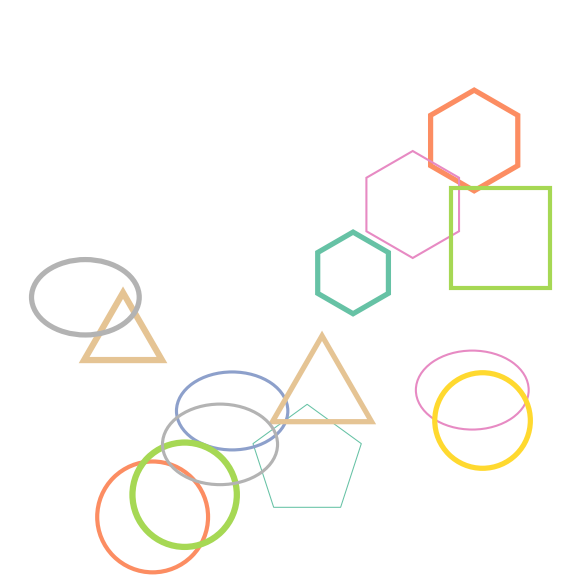[{"shape": "pentagon", "thickness": 0.5, "radius": 0.49, "center": [0.532, 0.2]}, {"shape": "hexagon", "thickness": 2.5, "radius": 0.35, "center": [0.611, 0.527]}, {"shape": "circle", "thickness": 2, "radius": 0.48, "center": [0.264, 0.104]}, {"shape": "hexagon", "thickness": 2.5, "radius": 0.44, "center": [0.821, 0.756]}, {"shape": "oval", "thickness": 1.5, "radius": 0.48, "center": [0.402, 0.288]}, {"shape": "hexagon", "thickness": 1, "radius": 0.46, "center": [0.715, 0.645]}, {"shape": "oval", "thickness": 1, "radius": 0.49, "center": [0.818, 0.324]}, {"shape": "square", "thickness": 2, "radius": 0.43, "center": [0.866, 0.587]}, {"shape": "circle", "thickness": 3, "radius": 0.45, "center": [0.32, 0.142]}, {"shape": "circle", "thickness": 2.5, "radius": 0.41, "center": [0.836, 0.271]}, {"shape": "triangle", "thickness": 2.5, "radius": 0.5, "center": [0.558, 0.319]}, {"shape": "triangle", "thickness": 3, "radius": 0.39, "center": [0.213, 0.415]}, {"shape": "oval", "thickness": 1.5, "radius": 0.5, "center": [0.381, 0.23]}, {"shape": "oval", "thickness": 2.5, "radius": 0.47, "center": [0.148, 0.484]}]